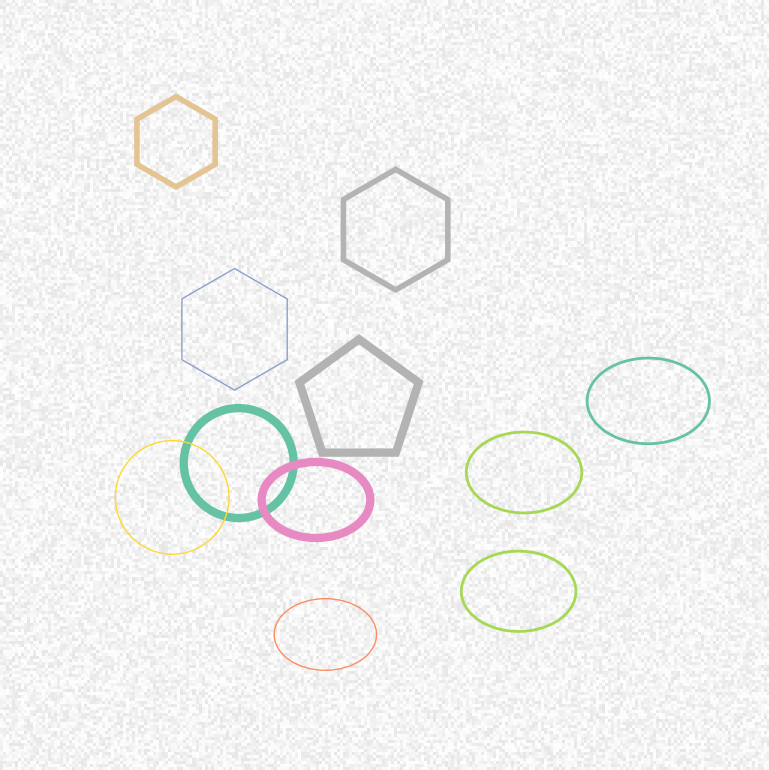[{"shape": "oval", "thickness": 1, "radius": 0.4, "center": [0.842, 0.479]}, {"shape": "circle", "thickness": 3, "radius": 0.36, "center": [0.31, 0.399]}, {"shape": "oval", "thickness": 0.5, "radius": 0.33, "center": [0.423, 0.176]}, {"shape": "hexagon", "thickness": 0.5, "radius": 0.39, "center": [0.305, 0.572]}, {"shape": "oval", "thickness": 3, "radius": 0.35, "center": [0.41, 0.351]}, {"shape": "oval", "thickness": 1, "radius": 0.37, "center": [0.674, 0.232]}, {"shape": "oval", "thickness": 1, "radius": 0.38, "center": [0.681, 0.386]}, {"shape": "circle", "thickness": 0.5, "radius": 0.37, "center": [0.224, 0.354]}, {"shape": "hexagon", "thickness": 2, "radius": 0.29, "center": [0.229, 0.816]}, {"shape": "pentagon", "thickness": 3, "radius": 0.41, "center": [0.466, 0.478]}, {"shape": "hexagon", "thickness": 2, "radius": 0.39, "center": [0.514, 0.702]}]